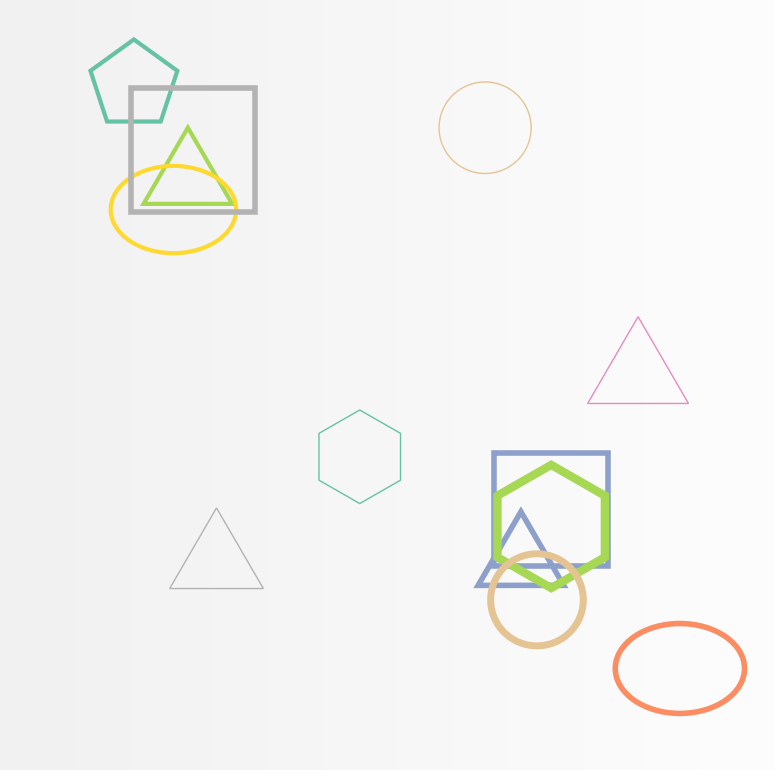[{"shape": "pentagon", "thickness": 1.5, "radius": 0.29, "center": [0.173, 0.89]}, {"shape": "hexagon", "thickness": 0.5, "radius": 0.3, "center": [0.464, 0.407]}, {"shape": "oval", "thickness": 2, "radius": 0.42, "center": [0.877, 0.132]}, {"shape": "triangle", "thickness": 2, "radius": 0.32, "center": [0.672, 0.272]}, {"shape": "square", "thickness": 2, "radius": 0.37, "center": [0.711, 0.338]}, {"shape": "triangle", "thickness": 0.5, "radius": 0.38, "center": [0.823, 0.514]}, {"shape": "triangle", "thickness": 1.5, "radius": 0.33, "center": [0.242, 0.768]}, {"shape": "hexagon", "thickness": 3, "radius": 0.4, "center": [0.711, 0.316]}, {"shape": "oval", "thickness": 1.5, "radius": 0.4, "center": [0.224, 0.728]}, {"shape": "circle", "thickness": 2.5, "radius": 0.3, "center": [0.693, 0.221]}, {"shape": "circle", "thickness": 0.5, "radius": 0.3, "center": [0.626, 0.834]}, {"shape": "square", "thickness": 2, "radius": 0.4, "center": [0.249, 0.805]}, {"shape": "triangle", "thickness": 0.5, "radius": 0.35, "center": [0.279, 0.271]}]